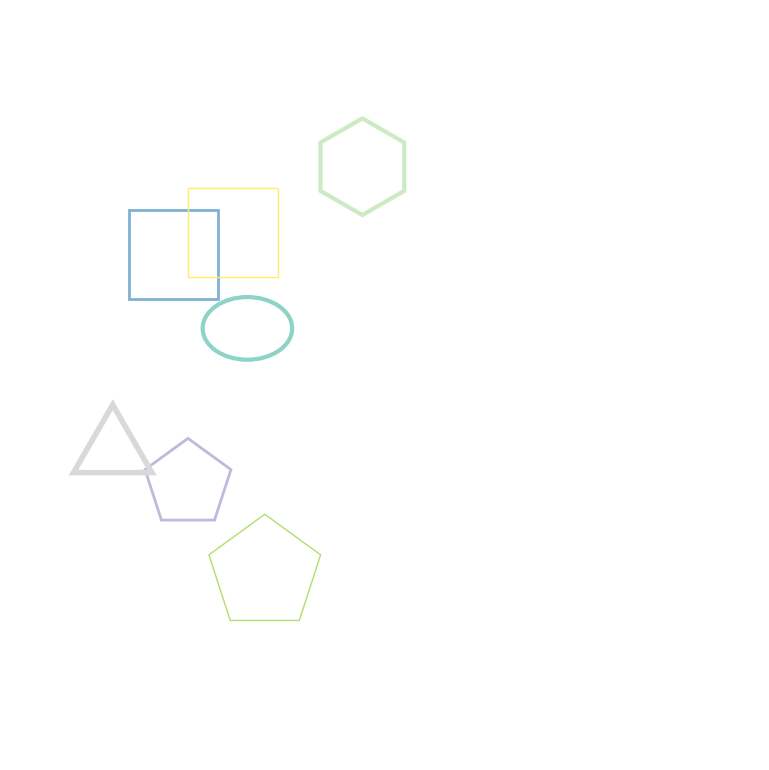[{"shape": "oval", "thickness": 1.5, "radius": 0.29, "center": [0.321, 0.574]}, {"shape": "pentagon", "thickness": 1, "radius": 0.29, "center": [0.244, 0.372]}, {"shape": "square", "thickness": 1, "radius": 0.29, "center": [0.226, 0.67]}, {"shape": "pentagon", "thickness": 0.5, "radius": 0.38, "center": [0.344, 0.256]}, {"shape": "triangle", "thickness": 2, "radius": 0.29, "center": [0.146, 0.416]}, {"shape": "hexagon", "thickness": 1.5, "radius": 0.31, "center": [0.471, 0.784]}, {"shape": "square", "thickness": 0.5, "radius": 0.29, "center": [0.303, 0.698]}]